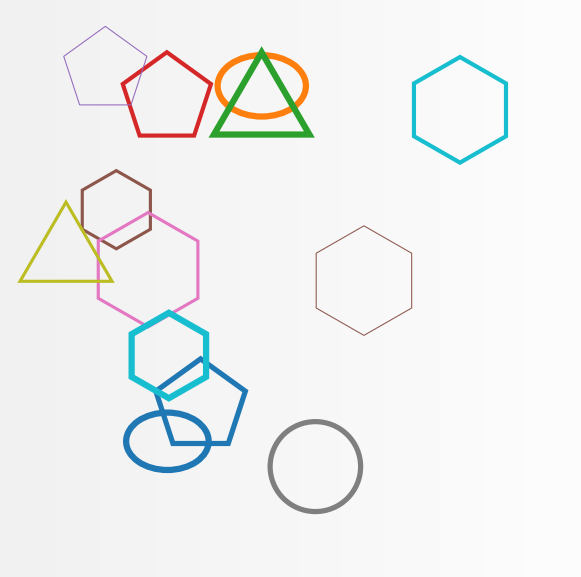[{"shape": "oval", "thickness": 3, "radius": 0.35, "center": [0.288, 0.235]}, {"shape": "pentagon", "thickness": 2.5, "radius": 0.4, "center": [0.345, 0.297]}, {"shape": "oval", "thickness": 3, "radius": 0.38, "center": [0.45, 0.85]}, {"shape": "triangle", "thickness": 3, "radius": 0.47, "center": [0.45, 0.814]}, {"shape": "pentagon", "thickness": 2, "radius": 0.4, "center": [0.287, 0.829]}, {"shape": "pentagon", "thickness": 0.5, "radius": 0.38, "center": [0.181, 0.878]}, {"shape": "hexagon", "thickness": 0.5, "radius": 0.47, "center": [0.626, 0.513]}, {"shape": "hexagon", "thickness": 1.5, "radius": 0.34, "center": [0.2, 0.636]}, {"shape": "hexagon", "thickness": 1.5, "radius": 0.49, "center": [0.255, 0.532]}, {"shape": "circle", "thickness": 2.5, "radius": 0.39, "center": [0.543, 0.191]}, {"shape": "triangle", "thickness": 1.5, "radius": 0.46, "center": [0.114, 0.558]}, {"shape": "hexagon", "thickness": 3, "radius": 0.37, "center": [0.291, 0.384]}, {"shape": "hexagon", "thickness": 2, "radius": 0.46, "center": [0.791, 0.809]}]